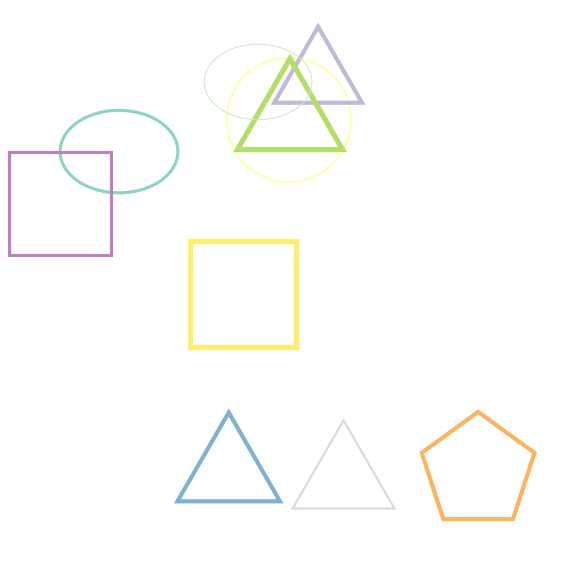[{"shape": "oval", "thickness": 1.5, "radius": 0.51, "center": [0.206, 0.737]}, {"shape": "circle", "thickness": 1, "radius": 0.54, "center": [0.5, 0.792]}, {"shape": "triangle", "thickness": 2, "radius": 0.44, "center": [0.551, 0.865]}, {"shape": "triangle", "thickness": 2, "radius": 0.51, "center": [0.396, 0.182]}, {"shape": "pentagon", "thickness": 2, "radius": 0.51, "center": [0.828, 0.183]}, {"shape": "triangle", "thickness": 2.5, "radius": 0.52, "center": [0.502, 0.793]}, {"shape": "triangle", "thickness": 1, "radius": 0.51, "center": [0.595, 0.169]}, {"shape": "square", "thickness": 1.5, "radius": 0.44, "center": [0.104, 0.647]}, {"shape": "oval", "thickness": 0.5, "radius": 0.47, "center": [0.447, 0.857]}, {"shape": "square", "thickness": 2.5, "radius": 0.46, "center": [0.421, 0.49]}]